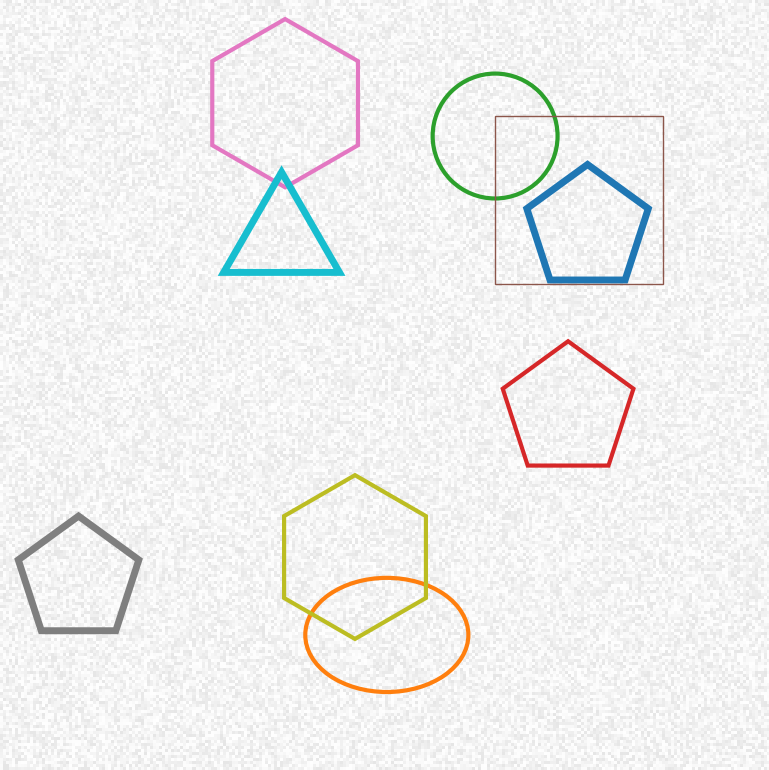[{"shape": "pentagon", "thickness": 2.5, "radius": 0.41, "center": [0.763, 0.703]}, {"shape": "oval", "thickness": 1.5, "radius": 0.53, "center": [0.502, 0.175]}, {"shape": "circle", "thickness": 1.5, "radius": 0.41, "center": [0.643, 0.823]}, {"shape": "pentagon", "thickness": 1.5, "radius": 0.45, "center": [0.738, 0.468]}, {"shape": "square", "thickness": 0.5, "radius": 0.54, "center": [0.752, 0.74]}, {"shape": "hexagon", "thickness": 1.5, "radius": 0.55, "center": [0.37, 0.866]}, {"shape": "pentagon", "thickness": 2.5, "radius": 0.41, "center": [0.102, 0.247]}, {"shape": "hexagon", "thickness": 1.5, "radius": 0.53, "center": [0.461, 0.277]}, {"shape": "triangle", "thickness": 2.5, "radius": 0.43, "center": [0.366, 0.69]}]